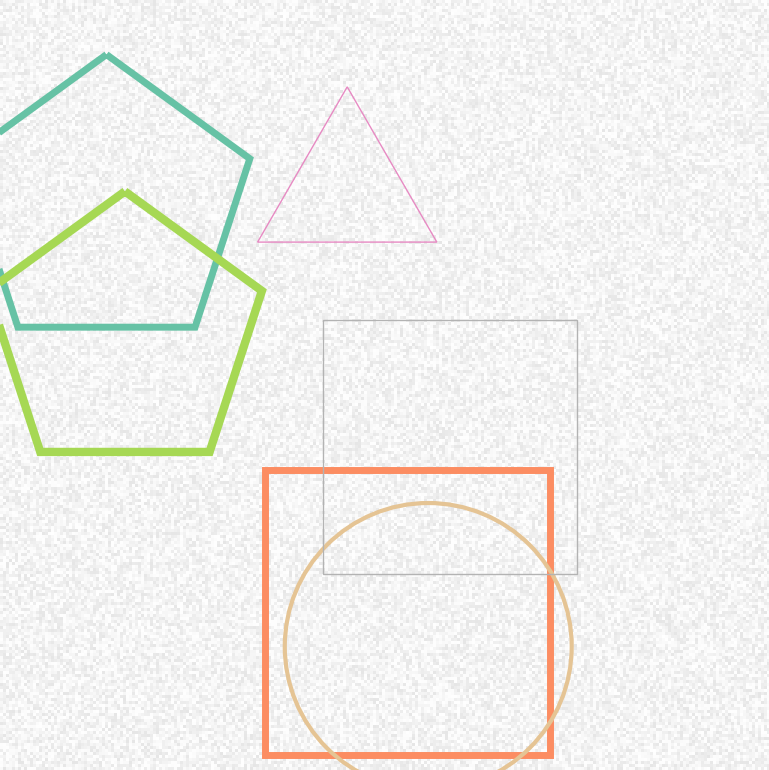[{"shape": "pentagon", "thickness": 2.5, "radius": 0.98, "center": [0.138, 0.733]}, {"shape": "square", "thickness": 2.5, "radius": 0.93, "center": [0.529, 0.205]}, {"shape": "triangle", "thickness": 0.5, "radius": 0.67, "center": [0.451, 0.753]}, {"shape": "pentagon", "thickness": 3, "radius": 0.94, "center": [0.162, 0.564]}, {"shape": "circle", "thickness": 1.5, "radius": 0.93, "center": [0.556, 0.16]}, {"shape": "square", "thickness": 0.5, "radius": 0.83, "center": [0.585, 0.419]}]